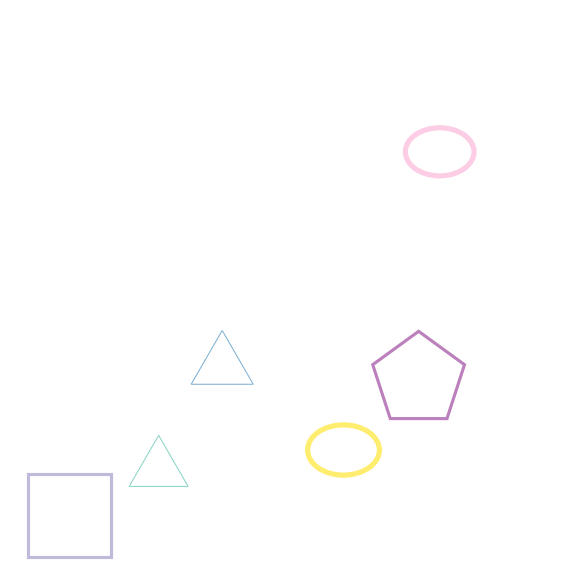[{"shape": "triangle", "thickness": 0.5, "radius": 0.29, "center": [0.275, 0.186]}, {"shape": "square", "thickness": 1.5, "radius": 0.36, "center": [0.121, 0.106]}, {"shape": "triangle", "thickness": 0.5, "radius": 0.31, "center": [0.385, 0.365]}, {"shape": "oval", "thickness": 2.5, "radius": 0.3, "center": [0.761, 0.736]}, {"shape": "pentagon", "thickness": 1.5, "radius": 0.42, "center": [0.725, 0.342]}, {"shape": "oval", "thickness": 2.5, "radius": 0.31, "center": [0.595, 0.22]}]